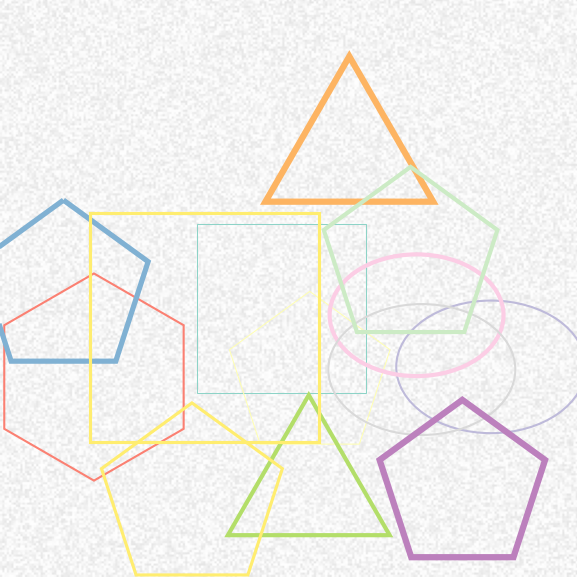[{"shape": "square", "thickness": 0.5, "radius": 0.73, "center": [0.488, 0.465]}, {"shape": "pentagon", "thickness": 0.5, "radius": 0.73, "center": [0.536, 0.348]}, {"shape": "oval", "thickness": 1, "radius": 0.82, "center": [0.85, 0.364]}, {"shape": "hexagon", "thickness": 1, "radius": 0.9, "center": [0.163, 0.346]}, {"shape": "pentagon", "thickness": 2.5, "radius": 0.77, "center": [0.11, 0.498]}, {"shape": "triangle", "thickness": 3, "radius": 0.84, "center": [0.605, 0.734]}, {"shape": "triangle", "thickness": 2, "radius": 0.81, "center": [0.535, 0.153]}, {"shape": "oval", "thickness": 2, "radius": 0.75, "center": [0.721, 0.453]}, {"shape": "oval", "thickness": 1, "radius": 0.81, "center": [0.73, 0.359]}, {"shape": "pentagon", "thickness": 3, "radius": 0.75, "center": [0.801, 0.156]}, {"shape": "pentagon", "thickness": 2, "radius": 0.79, "center": [0.711, 0.552]}, {"shape": "pentagon", "thickness": 1.5, "radius": 0.82, "center": [0.332, 0.137]}, {"shape": "square", "thickness": 1.5, "radius": 0.99, "center": [0.354, 0.432]}]